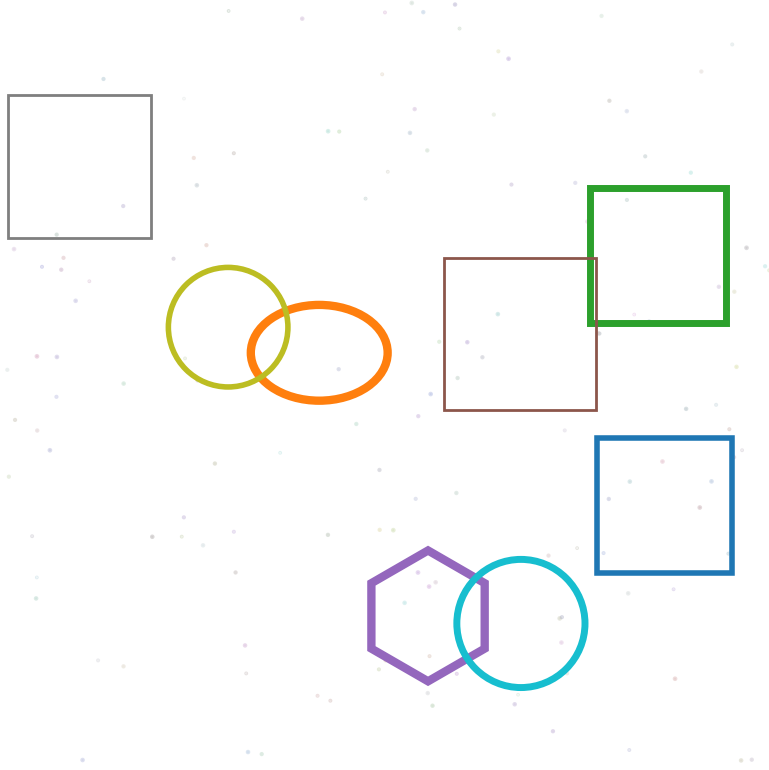[{"shape": "square", "thickness": 2, "radius": 0.44, "center": [0.863, 0.344]}, {"shape": "oval", "thickness": 3, "radius": 0.44, "center": [0.415, 0.542]}, {"shape": "square", "thickness": 2.5, "radius": 0.44, "center": [0.855, 0.668]}, {"shape": "hexagon", "thickness": 3, "radius": 0.42, "center": [0.556, 0.2]}, {"shape": "square", "thickness": 1, "radius": 0.49, "center": [0.675, 0.567]}, {"shape": "square", "thickness": 1, "radius": 0.46, "center": [0.103, 0.783]}, {"shape": "circle", "thickness": 2, "radius": 0.39, "center": [0.296, 0.575]}, {"shape": "circle", "thickness": 2.5, "radius": 0.42, "center": [0.677, 0.19]}]